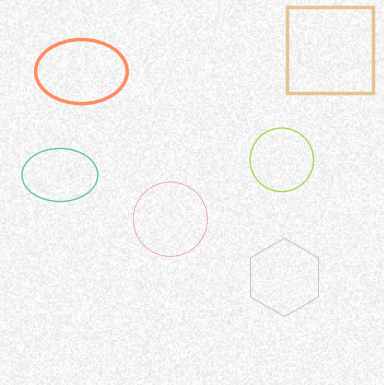[{"shape": "oval", "thickness": 1, "radius": 0.49, "center": [0.156, 0.545]}, {"shape": "oval", "thickness": 2.5, "radius": 0.59, "center": [0.212, 0.814]}, {"shape": "circle", "thickness": 0.5, "radius": 0.48, "center": [0.442, 0.431]}, {"shape": "circle", "thickness": 1, "radius": 0.41, "center": [0.732, 0.585]}, {"shape": "square", "thickness": 2.5, "radius": 0.56, "center": [0.858, 0.87]}, {"shape": "hexagon", "thickness": 0.5, "radius": 0.51, "center": [0.739, 0.279]}]